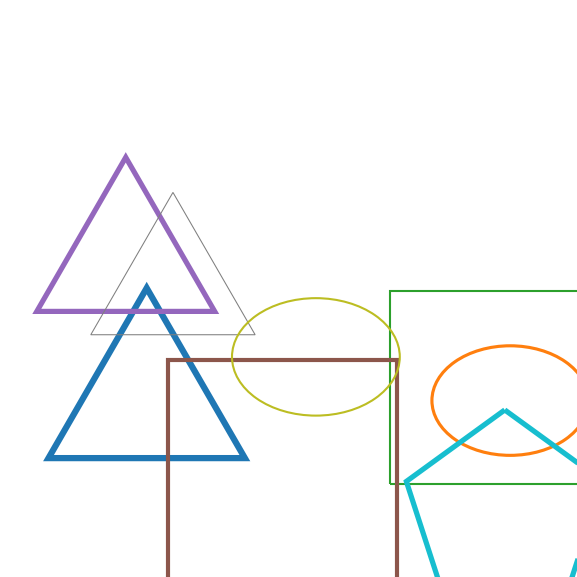[{"shape": "triangle", "thickness": 3, "radius": 0.98, "center": [0.254, 0.304]}, {"shape": "oval", "thickness": 1.5, "radius": 0.68, "center": [0.883, 0.306]}, {"shape": "square", "thickness": 1, "radius": 0.84, "center": [0.844, 0.328]}, {"shape": "triangle", "thickness": 2.5, "radius": 0.89, "center": [0.218, 0.549]}, {"shape": "square", "thickness": 2, "radius": 0.99, "center": [0.49, 0.178]}, {"shape": "triangle", "thickness": 0.5, "radius": 0.82, "center": [0.299, 0.502]}, {"shape": "oval", "thickness": 1, "radius": 0.73, "center": [0.547, 0.381]}, {"shape": "pentagon", "thickness": 2.5, "radius": 0.9, "center": [0.874, 0.11]}]